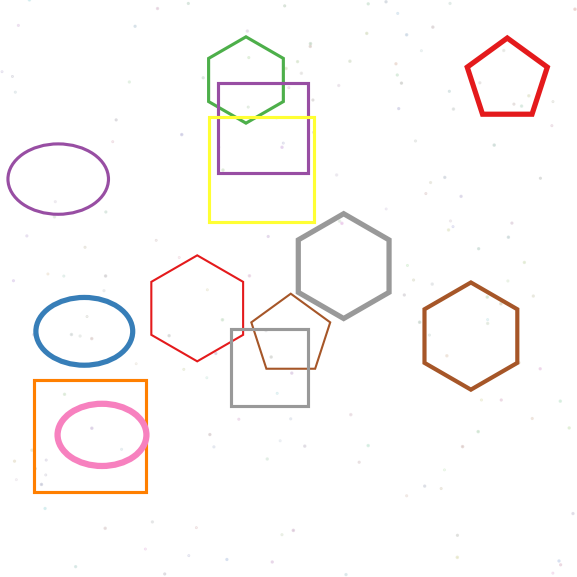[{"shape": "pentagon", "thickness": 2.5, "radius": 0.36, "center": [0.878, 0.86]}, {"shape": "hexagon", "thickness": 1, "radius": 0.46, "center": [0.342, 0.465]}, {"shape": "oval", "thickness": 2.5, "radius": 0.42, "center": [0.146, 0.425]}, {"shape": "hexagon", "thickness": 1.5, "radius": 0.37, "center": [0.426, 0.861]}, {"shape": "square", "thickness": 1.5, "radius": 0.39, "center": [0.455, 0.778]}, {"shape": "oval", "thickness": 1.5, "radius": 0.44, "center": [0.101, 0.689]}, {"shape": "square", "thickness": 1.5, "radius": 0.49, "center": [0.156, 0.244]}, {"shape": "square", "thickness": 1.5, "radius": 0.46, "center": [0.453, 0.706]}, {"shape": "hexagon", "thickness": 2, "radius": 0.46, "center": [0.815, 0.417]}, {"shape": "pentagon", "thickness": 1, "radius": 0.36, "center": [0.503, 0.419]}, {"shape": "oval", "thickness": 3, "radius": 0.38, "center": [0.177, 0.246]}, {"shape": "square", "thickness": 1.5, "radius": 0.33, "center": [0.466, 0.362]}, {"shape": "hexagon", "thickness": 2.5, "radius": 0.45, "center": [0.595, 0.538]}]